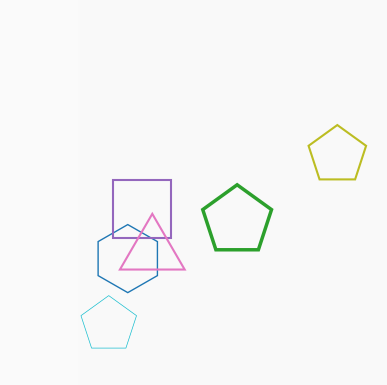[{"shape": "hexagon", "thickness": 1, "radius": 0.44, "center": [0.33, 0.328]}, {"shape": "pentagon", "thickness": 2.5, "radius": 0.47, "center": [0.612, 0.427]}, {"shape": "square", "thickness": 1.5, "radius": 0.37, "center": [0.367, 0.456]}, {"shape": "triangle", "thickness": 1.5, "radius": 0.48, "center": [0.393, 0.348]}, {"shape": "pentagon", "thickness": 1.5, "radius": 0.39, "center": [0.871, 0.597]}, {"shape": "pentagon", "thickness": 0.5, "radius": 0.38, "center": [0.281, 0.157]}]